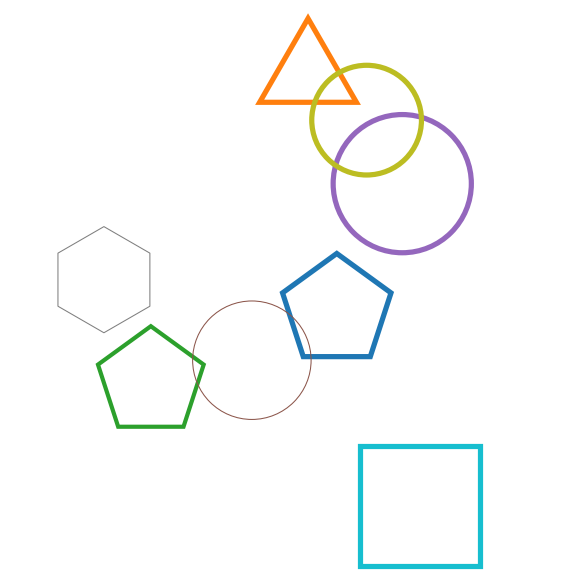[{"shape": "pentagon", "thickness": 2.5, "radius": 0.49, "center": [0.583, 0.461]}, {"shape": "triangle", "thickness": 2.5, "radius": 0.48, "center": [0.533, 0.87]}, {"shape": "pentagon", "thickness": 2, "radius": 0.48, "center": [0.261, 0.338]}, {"shape": "circle", "thickness": 2.5, "radius": 0.6, "center": [0.697, 0.681]}, {"shape": "circle", "thickness": 0.5, "radius": 0.51, "center": [0.436, 0.375]}, {"shape": "hexagon", "thickness": 0.5, "radius": 0.46, "center": [0.18, 0.515]}, {"shape": "circle", "thickness": 2.5, "radius": 0.47, "center": [0.635, 0.791]}, {"shape": "square", "thickness": 2.5, "radius": 0.52, "center": [0.728, 0.123]}]